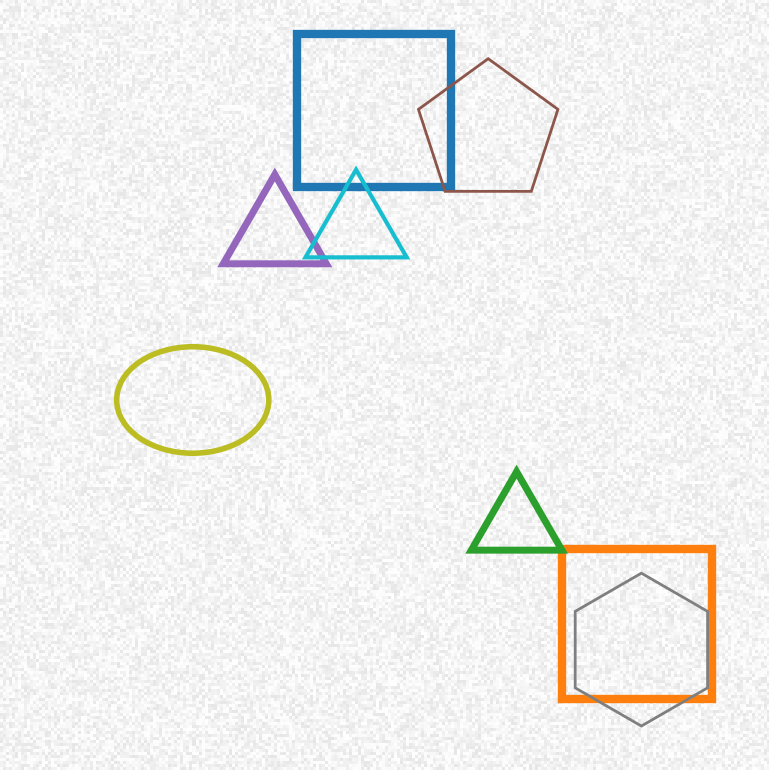[{"shape": "square", "thickness": 3, "radius": 0.5, "center": [0.486, 0.857]}, {"shape": "square", "thickness": 3, "radius": 0.49, "center": [0.828, 0.189]}, {"shape": "triangle", "thickness": 2.5, "radius": 0.34, "center": [0.671, 0.319]}, {"shape": "triangle", "thickness": 2.5, "radius": 0.39, "center": [0.357, 0.696]}, {"shape": "pentagon", "thickness": 1, "radius": 0.48, "center": [0.634, 0.829]}, {"shape": "hexagon", "thickness": 1, "radius": 0.5, "center": [0.833, 0.156]}, {"shape": "oval", "thickness": 2, "radius": 0.49, "center": [0.25, 0.481]}, {"shape": "triangle", "thickness": 1.5, "radius": 0.38, "center": [0.462, 0.704]}]